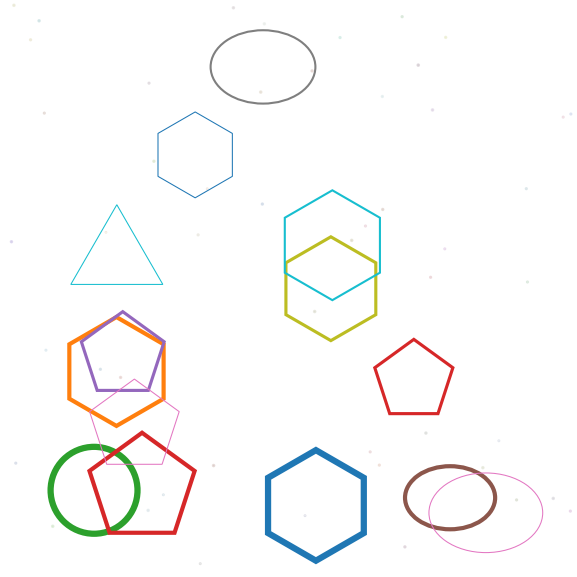[{"shape": "hexagon", "thickness": 3, "radius": 0.48, "center": [0.547, 0.124]}, {"shape": "hexagon", "thickness": 0.5, "radius": 0.37, "center": [0.338, 0.731]}, {"shape": "hexagon", "thickness": 2, "radius": 0.47, "center": [0.202, 0.356]}, {"shape": "circle", "thickness": 3, "radius": 0.38, "center": [0.163, 0.15]}, {"shape": "pentagon", "thickness": 1.5, "radius": 0.36, "center": [0.717, 0.34]}, {"shape": "pentagon", "thickness": 2, "radius": 0.48, "center": [0.246, 0.154]}, {"shape": "pentagon", "thickness": 1.5, "radius": 0.38, "center": [0.213, 0.384]}, {"shape": "oval", "thickness": 2, "radius": 0.39, "center": [0.779, 0.137]}, {"shape": "pentagon", "thickness": 0.5, "radius": 0.41, "center": [0.233, 0.261]}, {"shape": "oval", "thickness": 0.5, "radius": 0.49, "center": [0.841, 0.111]}, {"shape": "oval", "thickness": 1, "radius": 0.45, "center": [0.455, 0.883]}, {"shape": "hexagon", "thickness": 1.5, "radius": 0.45, "center": [0.573, 0.499]}, {"shape": "hexagon", "thickness": 1, "radius": 0.48, "center": [0.576, 0.575]}, {"shape": "triangle", "thickness": 0.5, "radius": 0.46, "center": [0.202, 0.553]}]